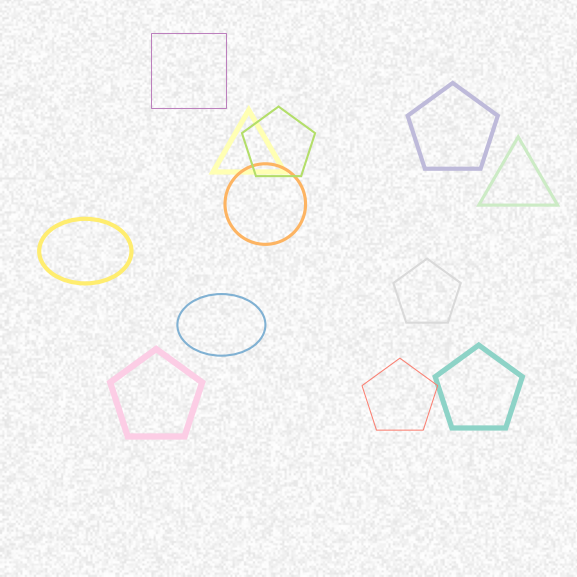[{"shape": "pentagon", "thickness": 2.5, "radius": 0.4, "center": [0.829, 0.322]}, {"shape": "triangle", "thickness": 2.5, "radius": 0.36, "center": [0.431, 0.737]}, {"shape": "pentagon", "thickness": 2, "radius": 0.41, "center": [0.784, 0.773]}, {"shape": "pentagon", "thickness": 0.5, "radius": 0.34, "center": [0.692, 0.31]}, {"shape": "oval", "thickness": 1, "radius": 0.38, "center": [0.383, 0.437]}, {"shape": "circle", "thickness": 1.5, "radius": 0.35, "center": [0.459, 0.646]}, {"shape": "pentagon", "thickness": 1, "radius": 0.33, "center": [0.482, 0.748]}, {"shape": "pentagon", "thickness": 3, "radius": 0.42, "center": [0.27, 0.311]}, {"shape": "pentagon", "thickness": 1, "radius": 0.31, "center": [0.74, 0.49]}, {"shape": "square", "thickness": 0.5, "radius": 0.32, "center": [0.327, 0.877]}, {"shape": "triangle", "thickness": 1.5, "radius": 0.39, "center": [0.897, 0.683]}, {"shape": "oval", "thickness": 2, "radius": 0.4, "center": [0.148, 0.564]}]